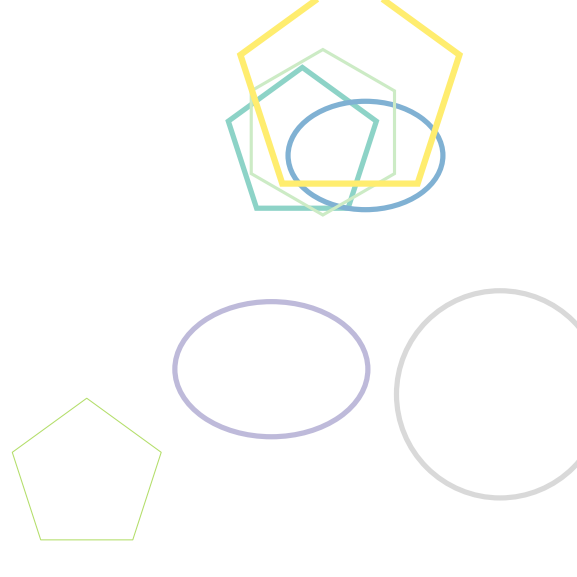[{"shape": "pentagon", "thickness": 2.5, "radius": 0.67, "center": [0.524, 0.748]}, {"shape": "oval", "thickness": 2.5, "radius": 0.84, "center": [0.47, 0.36]}, {"shape": "oval", "thickness": 2.5, "radius": 0.67, "center": [0.633, 0.73]}, {"shape": "pentagon", "thickness": 0.5, "radius": 0.68, "center": [0.15, 0.174]}, {"shape": "circle", "thickness": 2.5, "radius": 0.9, "center": [0.866, 0.316]}, {"shape": "hexagon", "thickness": 1.5, "radius": 0.72, "center": [0.559, 0.77]}, {"shape": "pentagon", "thickness": 3, "radius": 1.0, "center": [0.606, 0.843]}]